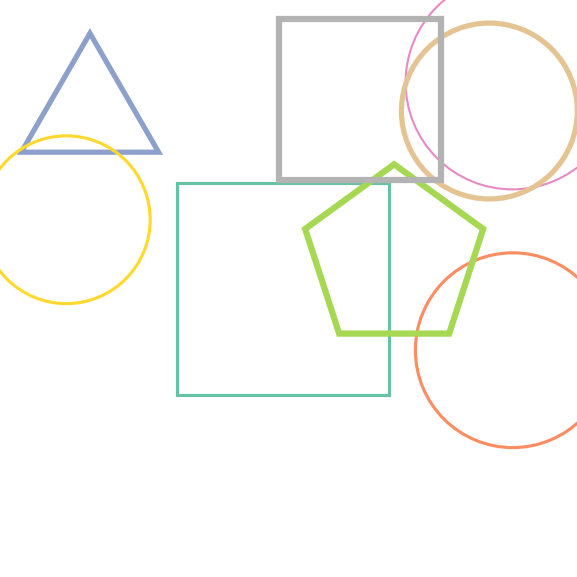[{"shape": "square", "thickness": 1.5, "radius": 0.92, "center": [0.49, 0.499]}, {"shape": "circle", "thickness": 1.5, "radius": 0.84, "center": [0.888, 0.393]}, {"shape": "triangle", "thickness": 2.5, "radius": 0.69, "center": [0.156, 0.804]}, {"shape": "circle", "thickness": 1, "radius": 0.93, "center": [0.887, 0.856]}, {"shape": "pentagon", "thickness": 3, "radius": 0.81, "center": [0.683, 0.553]}, {"shape": "circle", "thickness": 1.5, "radius": 0.73, "center": [0.115, 0.619]}, {"shape": "circle", "thickness": 2.5, "radius": 0.76, "center": [0.847, 0.807]}, {"shape": "square", "thickness": 3, "radius": 0.7, "center": [0.624, 0.826]}]